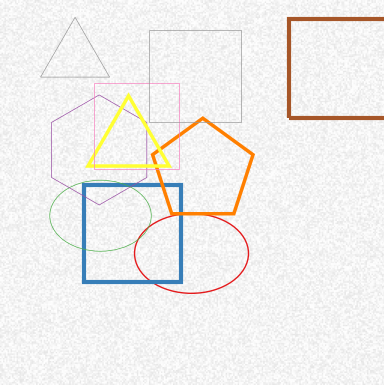[{"shape": "oval", "thickness": 1, "radius": 0.74, "center": [0.497, 0.342]}, {"shape": "square", "thickness": 3, "radius": 0.63, "center": [0.345, 0.395]}, {"shape": "oval", "thickness": 0.5, "radius": 0.66, "center": [0.261, 0.44]}, {"shape": "hexagon", "thickness": 0.5, "radius": 0.71, "center": [0.258, 0.611]}, {"shape": "pentagon", "thickness": 2.5, "radius": 0.69, "center": [0.527, 0.556]}, {"shape": "triangle", "thickness": 2.5, "radius": 0.61, "center": [0.334, 0.63]}, {"shape": "square", "thickness": 3, "radius": 0.65, "center": [0.879, 0.822]}, {"shape": "square", "thickness": 0.5, "radius": 0.56, "center": [0.354, 0.674]}, {"shape": "triangle", "thickness": 0.5, "radius": 0.52, "center": [0.195, 0.852]}, {"shape": "square", "thickness": 0.5, "radius": 0.6, "center": [0.507, 0.802]}]